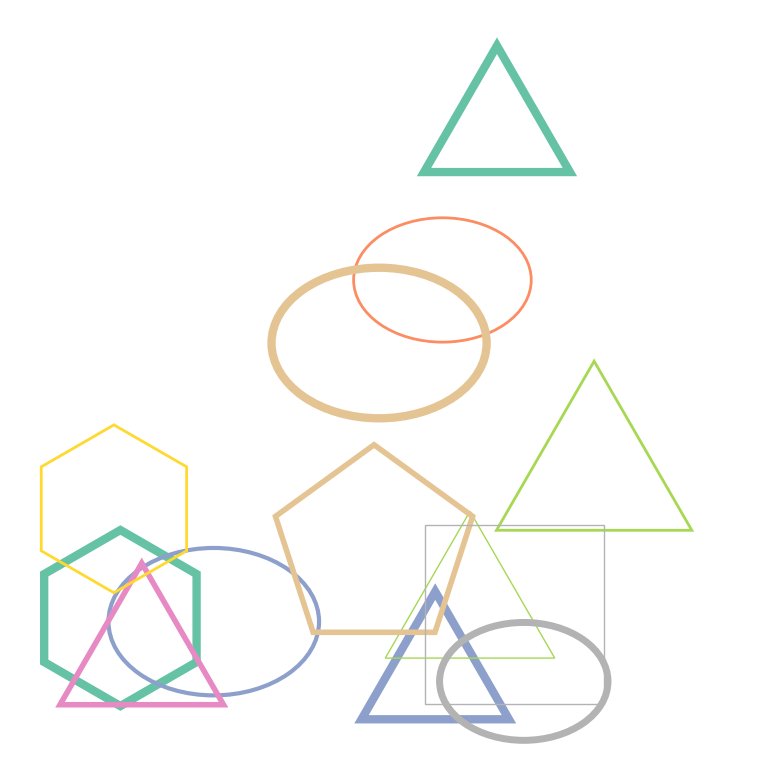[{"shape": "hexagon", "thickness": 3, "radius": 0.57, "center": [0.156, 0.197]}, {"shape": "triangle", "thickness": 3, "radius": 0.55, "center": [0.645, 0.831]}, {"shape": "oval", "thickness": 1, "radius": 0.58, "center": [0.575, 0.636]}, {"shape": "oval", "thickness": 1.5, "radius": 0.68, "center": [0.278, 0.193]}, {"shape": "triangle", "thickness": 3, "radius": 0.55, "center": [0.565, 0.121]}, {"shape": "triangle", "thickness": 2, "radius": 0.61, "center": [0.184, 0.146]}, {"shape": "triangle", "thickness": 1, "radius": 0.73, "center": [0.772, 0.385]}, {"shape": "triangle", "thickness": 0.5, "radius": 0.64, "center": [0.61, 0.209]}, {"shape": "hexagon", "thickness": 1, "radius": 0.55, "center": [0.148, 0.339]}, {"shape": "pentagon", "thickness": 2, "radius": 0.67, "center": [0.486, 0.288]}, {"shape": "oval", "thickness": 3, "radius": 0.7, "center": [0.492, 0.555]}, {"shape": "oval", "thickness": 2.5, "radius": 0.55, "center": [0.68, 0.115]}, {"shape": "square", "thickness": 0.5, "radius": 0.58, "center": [0.669, 0.202]}]